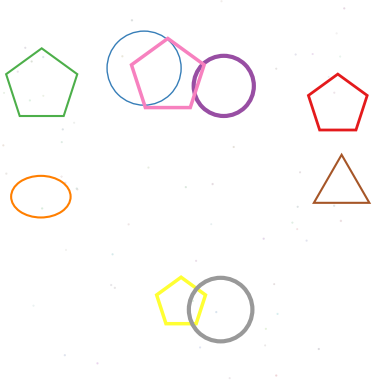[{"shape": "pentagon", "thickness": 2, "radius": 0.4, "center": [0.877, 0.727]}, {"shape": "circle", "thickness": 1, "radius": 0.48, "center": [0.374, 0.823]}, {"shape": "pentagon", "thickness": 1.5, "radius": 0.49, "center": [0.108, 0.777]}, {"shape": "circle", "thickness": 3, "radius": 0.39, "center": [0.581, 0.777]}, {"shape": "oval", "thickness": 1.5, "radius": 0.39, "center": [0.106, 0.489]}, {"shape": "pentagon", "thickness": 2.5, "radius": 0.33, "center": [0.47, 0.213]}, {"shape": "triangle", "thickness": 1.5, "radius": 0.42, "center": [0.887, 0.515]}, {"shape": "pentagon", "thickness": 2.5, "radius": 0.5, "center": [0.436, 0.801]}, {"shape": "circle", "thickness": 3, "radius": 0.41, "center": [0.573, 0.196]}]